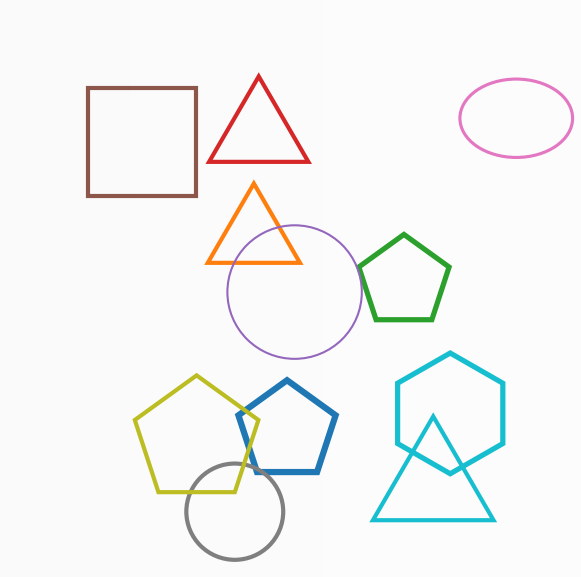[{"shape": "pentagon", "thickness": 3, "radius": 0.44, "center": [0.494, 0.253]}, {"shape": "triangle", "thickness": 2, "radius": 0.46, "center": [0.437, 0.59]}, {"shape": "pentagon", "thickness": 2.5, "radius": 0.41, "center": [0.695, 0.512]}, {"shape": "triangle", "thickness": 2, "radius": 0.49, "center": [0.445, 0.768]}, {"shape": "circle", "thickness": 1, "radius": 0.58, "center": [0.507, 0.493]}, {"shape": "square", "thickness": 2, "radius": 0.46, "center": [0.245, 0.753]}, {"shape": "oval", "thickness": 1.5, "radius": 0.48, "center": [0.888, 0.794]}, {"shape": "circle", "thickness": 2, "radius": 0.42, "center": [0.404, 0.113]}, {"shape": "pentagon", "thickness": 2, "radius": 0.56, "center": [0.338, 0.237]}, {"shape": "triangle", "thickness": 2, "radius": 0.6, "center": [0.745, 0.158]}, {"shape": "hexagon", "thickness": 2.5, "radius": 0.52, "center": [0.775, 0.283]}]